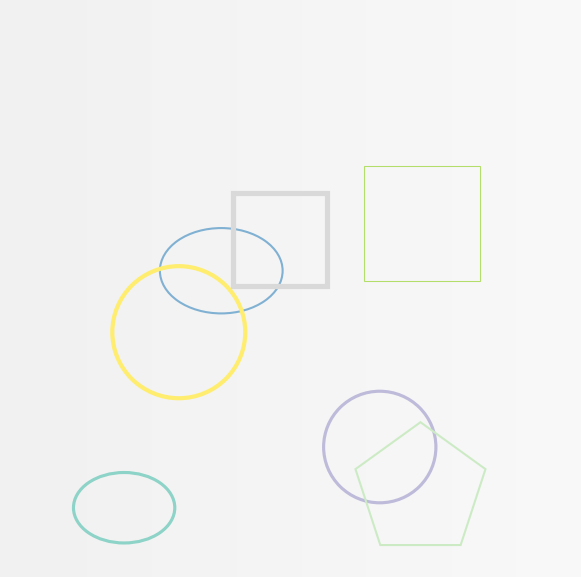[{"shape": "oval", "thickness": 1.5, "radius": 0.44, "center": [0.214, 0.12]}, {"shape": "circle", "thickness": 1.5, "radius": 0.48, "center": [0.653, 0.225]}, {"shape": "oval", "thickness": 1, "radius": 0.53, "center": [0.381, 0.53]}, {"shape": "square", "thickness": 0.5, "radius": 0.5, "center": [0.726, 0.612]}, {"shape": "square", "thickness": 2.5, "radius": 0.4, "center": [0.481, 0.585]}, {"shape": "pentagon", "thickness": 1, "radius": 0.59, "center": [0.723, 0.15]}, {"shape": "circle", "thickness": 2, "radius": 0.57, "center": [0.308, 0.424]}]